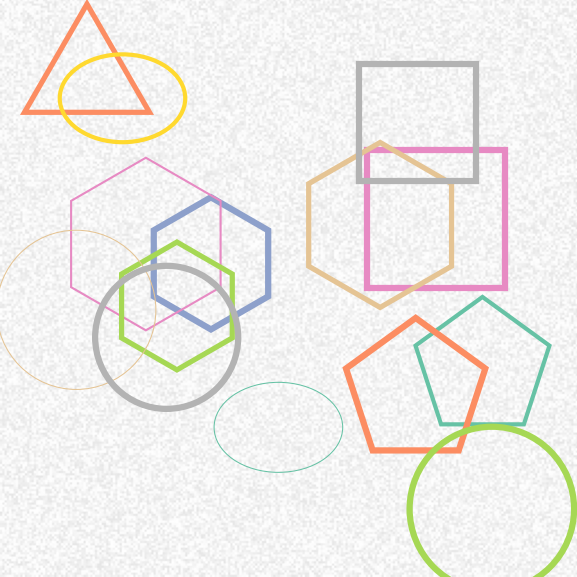[{"shape": "pentagon", "thickness": 2, "radius": 0.61, "center": [0.835, 0.363]}, {"shape": "oval", "thickness": 0.5, "radius": 0.56, "center": [0.482, 0.259]}, {"shape": "triangle", "thickness": 2.5, "radius": 0.62, "center": [0.151, 0.867]}, {"shape": "pentagon", "thickness": 3, "radius": 0.63, "center": [0.72, 0.322]}, {"shape": "hexagon", "thickness": 3, "radius": 0.57, "center": [0.365, 0.543]}, {"shape": "hexagon", "thickness": 1, "radius": 0.75, "center": [0.253, 0.577]}, {"shape": "square", "thickness": 3, "radius": 0.6, "center": [0.755, 0.62]}, {"shape": "hexagon", "thickness": 2.5, "radius": 0.55, "center": [0.306, 0.469]}, {"shape": "circle", "thickness": 3, "radius": 0.71, "center": [0.852, 0.118]}, {"shape": "oval", "thickness": 2, "radius": 0.54, "center": [0.212, 0.829]}, {"shape": "circle", "thickness": 0.5, "radius": 0.69, "center": [0.132, 0.463]}, {"shape": "hexagon", "thickness": 2.5, "radius": 0.71, "center": [0.658, 0.61]}, {"shape": "circle", "thickness": 3, "radius": 0.62, "center": [0.289, 0.415]}, {"shape": "square", "thickness": 3, "radius": 0.51, "center": [0.723, 0.787]}]